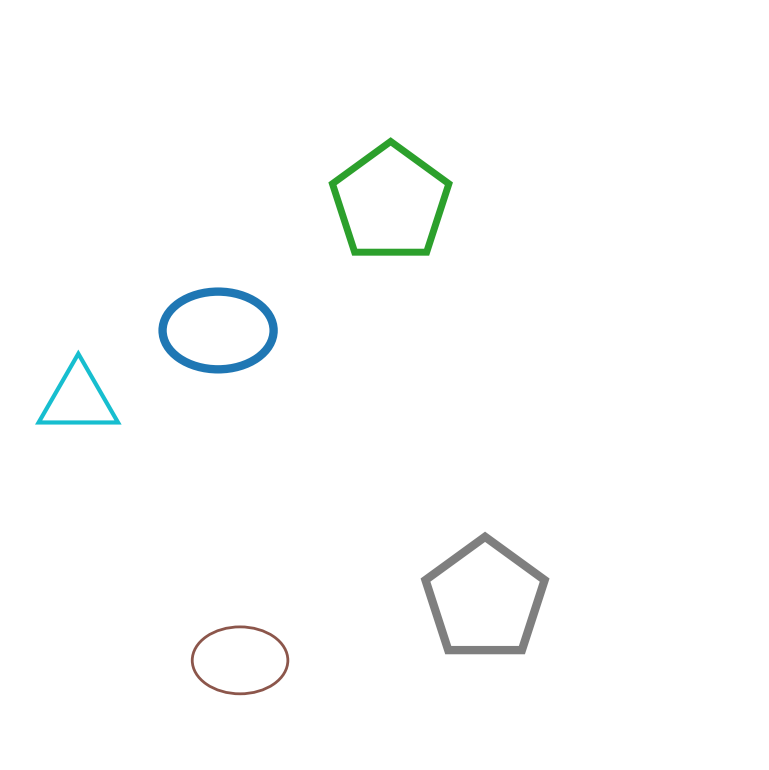[{"shape": "oval", "thickness": 3, "radius": 0.36, "center": [0.283, 0.571]}, {"shape": "pentagon", "thickness": 2.5, "radius": 0.4, "center": [0.507, 0.737]}, {"shape": "oval", "thickness": 1, "radius": 0.31, "center": [0.312, 0.142]}, {"shape": "pentagon", "thickness": 3, "radius": 0.41, "center": [0.63, 0.222]}, {"shape": "triangle", "thickness": 1.5, "radius": 0.3, "center": [0.102, 0.481]}]